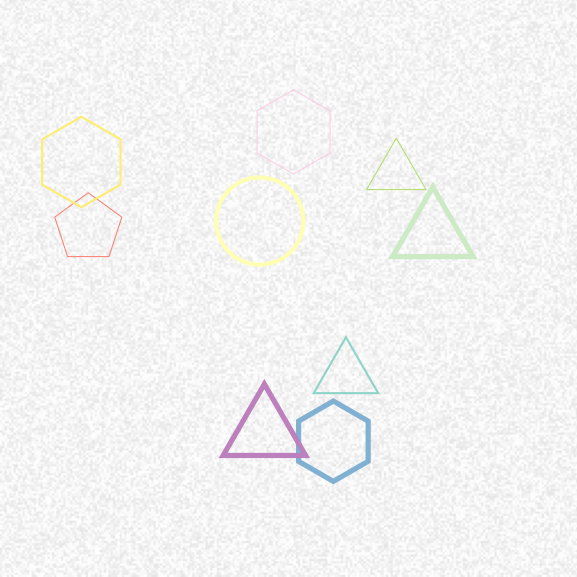[{"shape": "triangle", "thickness": 1, "radius": 0.32, "center": [0.599, 0.351]}, {"shape": "circle", "thickness": 2, "radius": 0.38, "center": [0.45, 0.616]}, {"shape": "pentagon", "thickness": 0.5, "radius": 0.31, "center": [0.153, 0.604]}, {"shape": "hexagon", "thickness": 2.5, "radius": 0.35, "center": [0.577, 0.235]}, {"shape": "triangle", "thickness": 0.5, "radius": 0.3, "center": [0.686, 0.701]}, {"shape": "hexagon", "thickness": 0.5, "radius": 0.36, "center": [0.508, 0.771]}, {"shape": "triangle", "thickness": 2.5, "radius": 0.41, "center": [0.458, 0.252]}, {"shape": "triangle", "thickness": 2.5, "radius": 0.4, "center": [0.75, 0.595]}, {"shape": "hexagon", "thickness": 1, "radius": 0.39, "center": [0.141, 0.719]}]